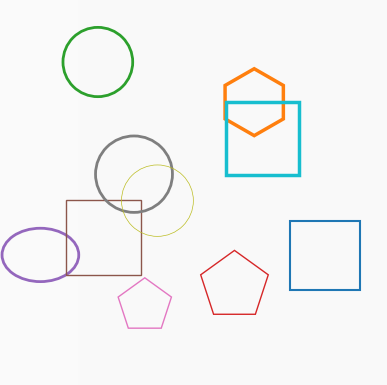[{"shape": "square", "thickness": 1.5, "radius": 0.45, "center": [0.84, 0.336]}, {"shape": "hexagon", "thickness": 2.5, "radius": 0.43, "center": [0.656, 0.735]}, {"shape": "circle", "thickness": 2, "radius": 0.45, "center": [0.252, 0.839]}, {"shape": "pentagon", "thickness": 1, "radius": 0.46, "center": [0.605, 0.258]}, {"shape": "oval", "thickness": 2, "radius": 0.5, "center": [0.104, 0.338]}, {"shape": "square", "thickness": 1, "radius": 0.49, "center": [0.267, 0.382]}, {"shape": "pentagon", "thickness": 1, "radius": 0.36, "center": [0.374, 0.206]}, {"shape": "circle", "thickness": 2, "radius": 0.5, "center": [0.346, 0.548]}, {"shape": "circle", "thickness": 0.5, "radius": 0.46, "center": [0.406, 0.479]}, {"shape": "square", "thickness": 2.5, "radius": 0.47, "center": [0.677, 0.64]}]